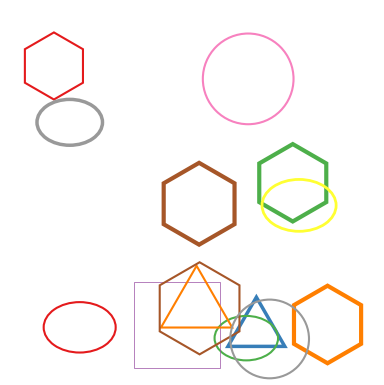[{"shape": "hexagon", "thickness": 1.5, "radius": 0.44, "center": [0.14, 0.829]}, {"shape": "oval", "thickness": 1.5, "radius": 0.47, "center": [0.207, 0.15]}, {"shape": "triangle", "thickness": 2.5, "radius": 0.43, "center": [0.666, 0.143]}, {"shape": "oval", "thickness": 1.5, "radius": 0.41, "center": [0.64, 0.122]}, {"shape": "hexagon", "thickness": 3, "radius": 0.5, "center": [0.76, 0.525]}, {"shape": "square", "thickness": 0.5, "radius": 0.56, "center": [0.461, 0.157]}, {"shape": "triangle", "thickness": 1.5, "radius": 0.53, "center": [0.511, 0.203]}, {"shape": "hexagon", "thickness": 3, "radius": 0.5, "center": [0.851, 0.157]}, {"shape": "oval", "thickness": 2, "radius": 0.48, "center": [0.777, 0.467]}, {"shape": "hexagon", "thickness": 1.5, "radius": 0.6, "center": [0.518, 0.199]}, {"shape": "hexagon", "thickness": 3, "radius": 0.53, "center": [0.517, 0.471]}, {"shape": "circle", "thickness": 1.5, "radius": 0.59, "center": [0.645, 0.795]}, {"shape": "circle", "thickness": 1.5, "radius": 0.51, "center": [0.7, 0.12]}, {"shape": "oval", "thickness": 2.5, "radius": 0.43, "center": [0.181, 0.682]}]